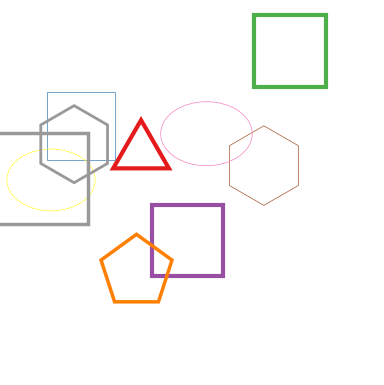[{"shape": "triangle", "thickness": 3, "radius": 0.42, "center": [0.366, 0.604]}, {"shape": "square", "thickness": 0.5, "radius": 0.44, "center": [0.21, 0.672]}, {"shape": "square", "thickness": 3, "radius": 0.47, "center": [0.754, 0.868]}, {"shape": "square", "thickness": 3, "radius": 0.46, "center": [0.487, 0.375]}, {"shape": "pentagon", "thickness": 2.5, "radius": 0.48, "center": [0.355, 0.294]}, {"shape": "oval", "thickness": 0.5, "radius": 0.57, "center": [0.132, 0.533]}, {"shape": "hexagon", "thickness": 0.5, "radius": 0.52, "center": [0.685, 0.57]}, {"shape": "oval", "thickness": 0.5, "radius": 0.59, "center": [0.536, 0.653]}, {"shape": "square", "thickness": 2.5, "radius": 0.59, "center": [0.109, 0.537]}, {"shape": "hexagon", "thickness": 2, "radius": 0.5, "center": [0.193, 0.625]}]